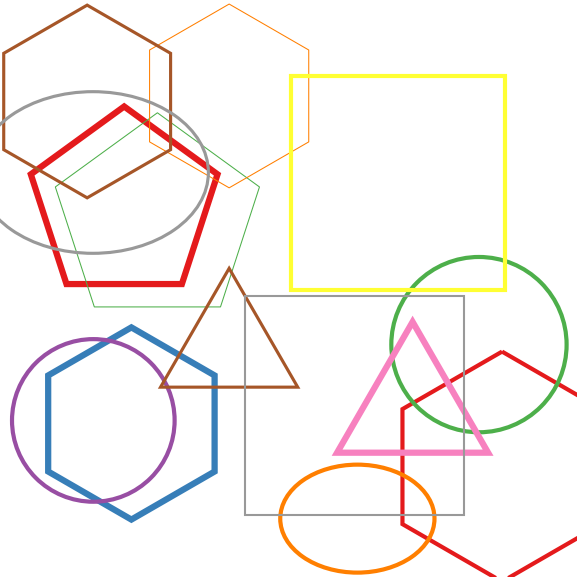[{"shape": "hexagon", "thickness": 2, "radius": 1.0, "center": [0.869, 0.191]}, {"shape": "pentagon", "thickness": 3, "radius": 0.85, "center": [0.215, 0.645]}, {"shape": "hexagon", "thickness": 3, "radius": 0.83, "center": [0.228, 0.266]}, {"shape": "circle", "thickness": 2, "radius": 0.76, "center": [0.829, 0.402]}, {"shape": "pentagon", "thickness": 0.5, "radius": 0.93, "center": [0.273, 0.618]}, {"shape": "circle", "thickness": 2, "radius": 0.7, "center": [0.162, 0.271]}, {"shape": "oval", "thickness": 2, "radius": 0.67, "center": [0.619, 0.101]}, {"shape": "hexagon", "thickness": 0.5, "radius": 0.8, "center": [0.397, 0.833]}, {"shape": "square", "thickness": 2, "radius": 0.93, "center": [0.69, 0.682]}, {"shape": "triangle", "thickness": 1.5, "radius": 0.69, "center": [0.397, 0.397]}, {"shape": "hexagon", "thickness": 1.5, "radius": 0.83, "center": [0.151, 0.823]}, {"shape": "triangle", "thickness": 3, "radius": 0.75, "center": [0.714, 0.291]}, {"shape": "oval", "thickness": 1.5, "radius": 1.0, "center": [0.161, 0.7]}, {"shape": "square", "thickness": 1, "radius": 0.95, "center": [0.614, 0.297]}]